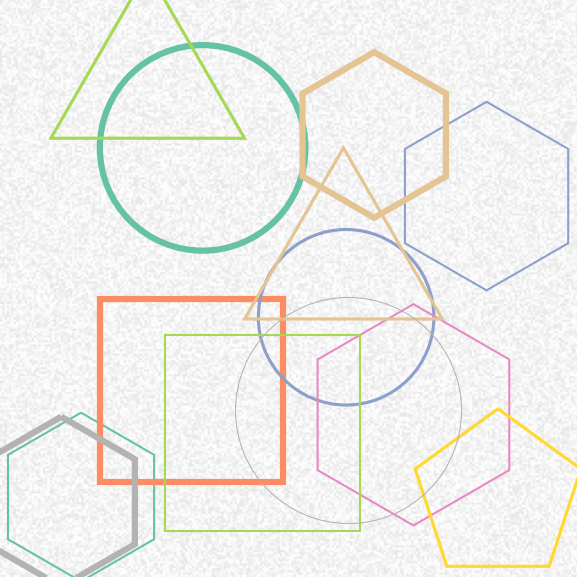[{"shape": "hexagon", "thickness": 1, "radius": 0.73, "center": [0.14, 0.138]}, {"shape": "circle", "thickness": 3, "radius": 0.89, "center": [0.351, 0.743]}, {"shape": "square", "thickness": 3, "radius": 0.79, "center": [0.332, 0.323]}, {"shape": "hexagon", "thickness": 1, "radius": 0.82, "center": [0.843, 0.66]}, {"shape": "circle", "thickness": 1.5, "radius": 0.76, "center": [0.599, 0.45]}, {"shape": "hexagon", "thickness": 1, "radius": 0.96, "center": [0.716, 0.281]}, {"shape": "triangle", "thickness": 1.5, "radius": 0.97, "center": [0.256, 0.857]}, {"shape": "square", "thickness": 1, "radius": 0.85, "center": [0.455, 0.25]}, {"shape": "pentagon", "thickness": 1.5, "radius": 0.75, "center": [0.862, 0.14]}, {"shape": "hexagon", "thickness": 3, "radius": 0.72, "center": [0.648, 0.765]}, {"shape": "triangle", "thickness": 1.5, "radius": 0.99, "center": [0.595, 0.546]}, {"shape": "circle", "thickness": 0.5, "radius": 0.98, "center": [0.604, 0.288]}, {"shape": "hexagon", "thickness": 3, "radius": 0.74, "center": [0.106, 0.13]}]